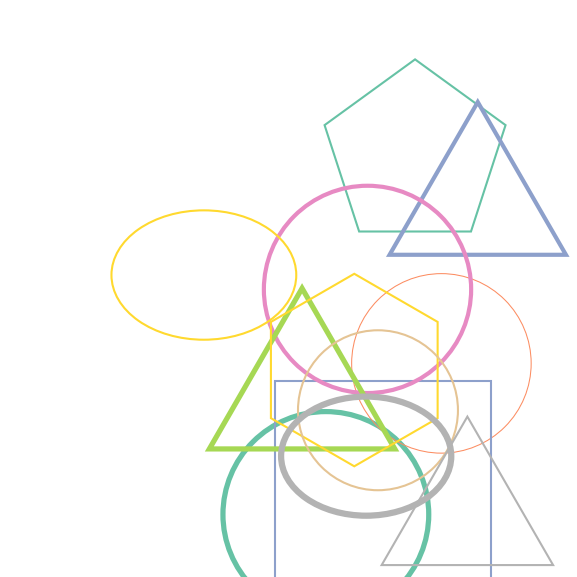[{"shape": "circle", "thickness": 2.5, "radius": 0.89, "center": [0.564, 0.108]}, {"shape": "pentagon", "thickness": 1, "radius": 0.82, "center": [0.719, 0.732]}, {"shape": "circle", "thickness": 0.5, "radius": 0.78, "center": [0.764, 0.37]}, {"shape": "square", "thickness": 1, "radius": 0.93, "center": [0.664, 0.152]}, {"shape": "triangle", "thickness": 2, "radius": 0.88, "center": [0.827, 0.646]}, {"shape": "circle", "thickness": 2, "radius": 0.9, "center": [0.636, 0.498]}, {"shape": "triangle", "thickness": 2.5, "radius": 0.93, "center": [0.523, 0.314]}, {"shape": "hexagon", "thickness": 1, "radius": 0.83, "center": [0.613, 0.358]}, {"shape": "oval", "thickness": 1, "radius": 0.8, "center": [0.353, 0.523]}, {"shape": "circle", "thickness": 1, "radius": 0.69, "center": [0.654, 0.289]}, {"shape": "triangle", "thickness": 1, "radius": 0.86, "center": [0.809, 0.106]}, {"shape": "oval", "thickness": 3, "radius": 0.74, "center": [0.634, 0.209]}]